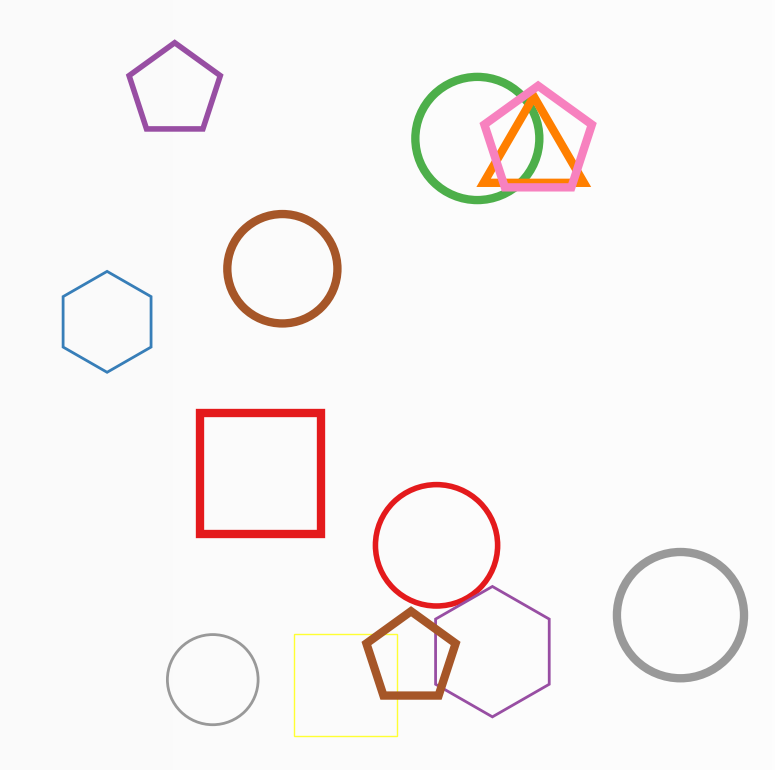[{"shape": "circle", "thickness": 2, "radius": 0.39, "center": [0.563, 0.292]}, {"shape": "square", "thickness": 3, "radius": 0.39, "center": [0.336, 0.385]}, {"shape": "hexagon", "thickness": 1, "radius": 0.33, "center": [0.138, 0.582]}, {"shape": "circle", "thickness": 3, "radius": 0.4, "center": [0.616, 0.82]}, {"shape": "hexagon", "thickness": 1, "radius": 0.42, "center": [0.635, 0.154]}, {"shape": "pentagon", "thickness": 2, "radius": 0.31, "center": [0.225, 0.883]}, {"shape": "triangle", "thickness": 3, "radius": 0.37, "center": [0.689, 0.8]}, {"shape": "square", "thickness": 0.5, "radius": 0.33, "center": [0.446, 0.11]}, {"shape": "circle", "thickness": 3, "radius": 0.36, "center": [0.364, 0.651]}, {"shape": "pentagon", "thickness": 3, "radius": 0.3, "center": [0.53, 0.146]}, {"shape": "pentagon", "thickness": 3, "radius": 0.36, "center": [0.694, 0.816]}, {"shape": "circle", "thickness": 1, "radius": 0.29, "center": [0.275, 0.117]}, {"shape": "circle", "thickness": 3, "radius": 0.41, "center": [0.878, 0.201]}]